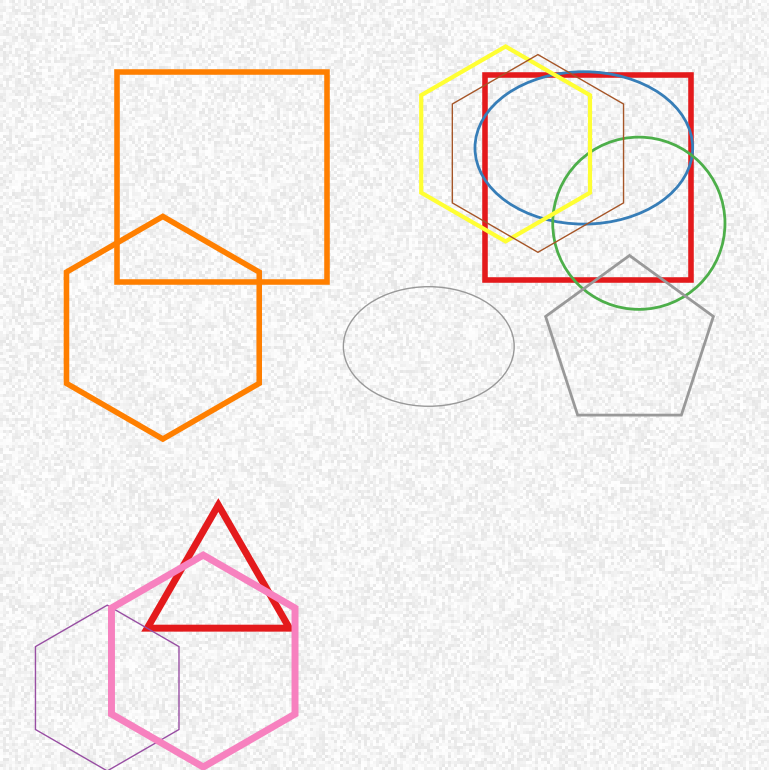[{"shape": "triangle", "thickness": 2.5, "radius": 0.53, "center": [0.284, 0.237]}, {"shape": "square", "thickness": 2, "radius": 0.67, "center": [0.764, 0.769]}, {"shape": "oval", "thickness": 1, "radius": 0.71, "center": [0.758, 0.808]}, {"shape": "circle", "thickness": 1, "radius": 0.56, "center": [0.83, 0.71]}, {"shape": "hexagon", "thickness": 0.5, "radius": 0.54, "center": [0.139, 0.106]}, {"shape": "hexagon", "thickness": 2, "radius": 0.72, "center": [0.211, 0.574]}, {"shape": "square", "thickness": 2, "radius": 0.68, "center": [0.288, 0.77]}, {"shape": "hexagon", "thickness": 1.5, "radius": 0.63, "center": [0.657, 0.813]}, {"shape": "hexagon", "thickness": 0.5, "radius": 0.64, "center": [0.699, 0.801]}, {"shape": "hexagon", "thickness": 2.5, "radius": 0.69, "center": [0.264, 0.141]}, {"shape": "pentagon", "thickness": 1, "radius": 0.57, "center": [0.818, 0.554]}, {"shape": "oval", "thickness": 0.5, "radius": 0.55, "center": [0.557, 0.55]}]